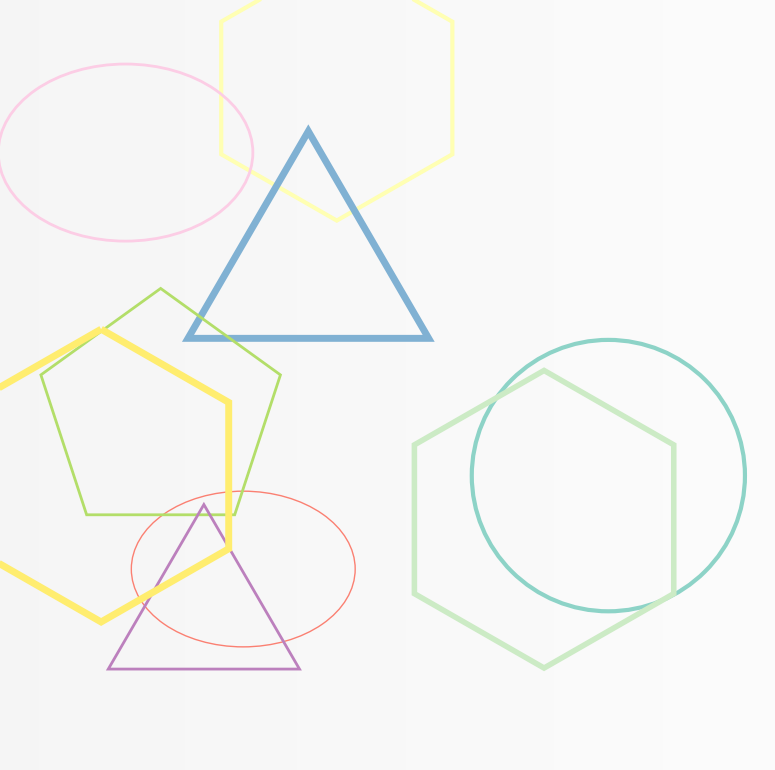[{"shape": "circle", "thickness": 1.5, "radius": 0.88, "center": [0.785, 0.382]}, {"shape": "hexagon", "thickness": 1.5, "radius": 0.86, "center": [0.435, 0.886]}, {"shape": "oval", "thickness": 0.5, "radius": 0.72, "center": [0.314, 0.261]}, {"shape": "triangle", "thickness": 2.5, "radius": 0.9, "center": [0.398, 0.65]}, {"shape": "pentagon", "thickness": 1, "radius": 0.81, "center": [0.207, 0.463]}, {"shape": "oval", "thickness": 1, "radius": 0.82, "center": [0.162, 0.802]}, {"shape": "triangle", "thickness": 1, "radius": 0.71, "center": [0.263, 0.202]}, {"shape": "hexagon", "thickness": 2, "radius": 0.97, "center": [0.702, 0.326]}, {"shape": "hexagon", "thickness": 2.5, "radius": 0.95, "center": [0.13, 0.382]}]